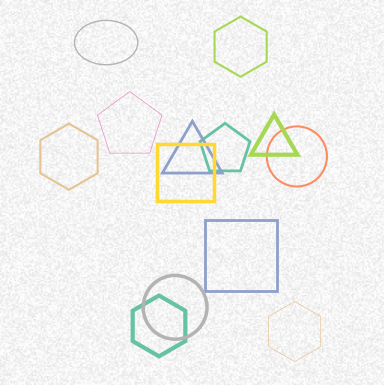[{"shape": "hexagon", "thickness": 3, "radius": 0.39, "center": [0.413, 0.153]}, {"shape": "pentagon", "thickness": 2, "radius": 0.34, "center": [0.585, 0.611]}, {"shape": "circle", "thickness": 1.5, "radius": 0.39, "center": [0.771, 0.594]}, {"shape": "square", "thickness": 2, "radius": 0.46, "center": [0.625, 0.337]}, {"shape": "triangle", "thickness": 2, "radius": 0.45, "center": [0.5, 0.595]}, {"shape": "pentagon", "thickness": 0.5, "radius": 0.44, "center": [0.337, 0.674]}, {"shape": "hexagon", "thickness": 1.5, "radius": 0.39, "center": [0.625, 0.879]}, {"shape": "triangle", "thickness": 3, "radius": 0.35, "center": [0.712, 0.633]}, {"shape": "square", "thickness": 2.5, "radius": 0.37, "center": [0.483, 0.553]}, {"shape": "hexagon", "thickness": 0.5, "radius": 0.39, "center": [0.765, 0.139]}, {"shape": "hexagon", "thickness": 1.5, "radius": 0.43, "center": [0.179, 0.593]}, {"shape": "oval", "thickness": 1, "radius": 0.41, "center": [0.276, 0.889]}, {"shape": "circle", "thickness": 2.5, "radius": 0.41, "center": [0.455, 0.202]}]